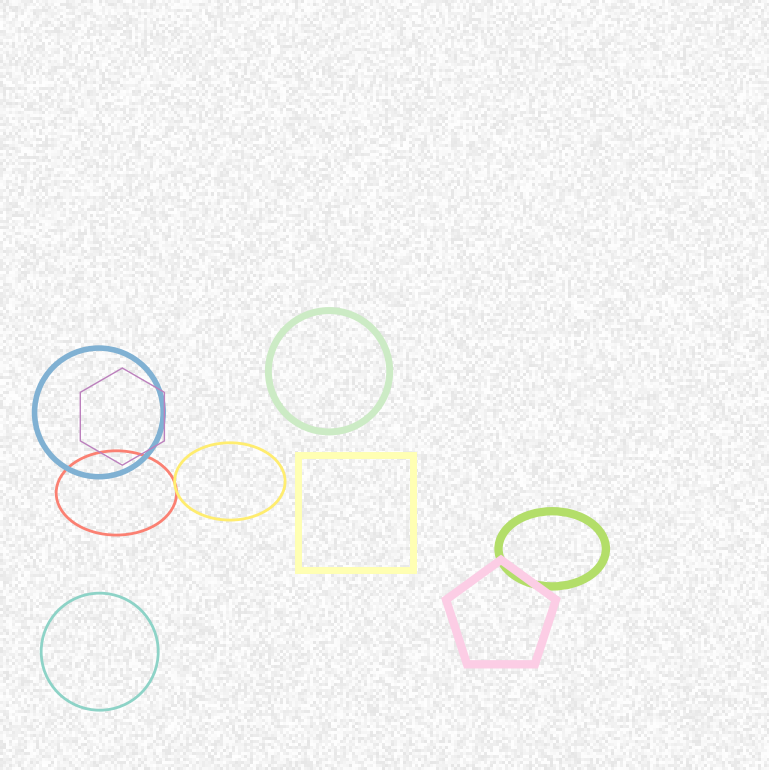[{"shape": "circle", "thickness": 1, "radius": 0.38, "center": [0.129, 0.154]}, {"shape": "square", "thickness": 2.5, "radius": 0.37, "center": [0.462, 0.335]}, {"shape": "oval", "thickness": 1, "radius": 0.39, "center": [0.151, 0.36]}, {"shape": "circle", "thickness": 2, "radius": 0.42, "center": [0.128, 0.464]}, {"shape": "oval", "thickness": 3, "radius": 0.35, "center": [0.717, 0.287]}, {"shape": "pentagon", "thickness": 3, "radius": 0.38, "center": [0.651, 0.198]}, {"shape": "hexagon", "thickness": 0.5, "radius": 0.32, "center": [0.159, 0.459]}, {"shape": "circle", "thickness": 2.5, "radius": 0.39, "center": [0.427, 0.518]}, {"shape": "oval", "thickness": 1, "radius": 0.36, "center": [0.299, 0.375]}]